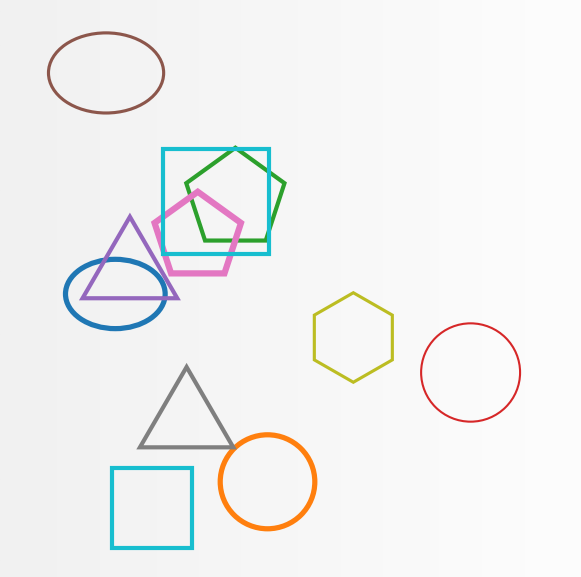[{"shape": "oval", "thickness": 2.5, "radius": 0.43, "center": [0.198, 0.49]}, {"shape": "circle", "thickness": 2.5, "radius": 0.41, "center": [0.46, 0.165]}, {"shape": "pentagon", "thickness": 2, "radius": 0.44, "center": [0.405, 0.654]}, {"shape": "circle", "thickness": 1, "radius": 0.43, "center": [0.81, 0.354]}, {"shape": "triangle", "thickness": 2, "radius": 0.47, "center": [0.223, 0.53]}, {"shape": "oval", "thickness": 1.5, "radius": 0.5, "center": [0.182, 0.873]}, {"shape": "pentagon", "thickness": 3, "radius": 0.39, "center": [0.34, 0.589]}, {"shape": "triangle", "thickness": 2, "radius": 0.46, "center": [0.321, 0.271]}, {"shape": "hexagon", "thickness": 1.5, "radius": 0.39, "center": [0.608, 0.415]}, {"shape": "square", "thickness": 2, "radius": 0.34, "center": [0.261, 0.119]}, {"shape": "square", "thickness": 2, "radius": 0.46, "center": [0.372, 0.65]}]